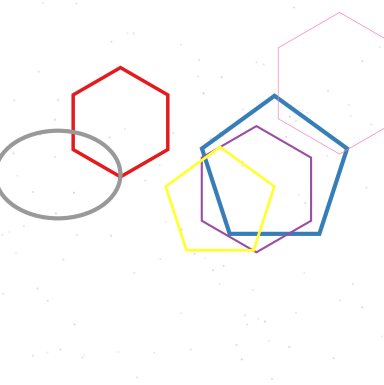[{"shape": "hexagon", "thickness": 2.5, "radius": 0.71, "center": [0.313, 0.683]}, {"shape": "pentagon", "thickness": 3, "radius": 0.99, "center": [0.713, 0.553]}, {"shape": "hexagon", "thickness": 1.5, "radius": 0.82, "center": [0.666, 0.509]}, {"shape": "pentagon", "thickness": 2, "radius": 0.74, "center": [0.572, 0.47]}, {"shape": "hexagon", "thickness": 0.5, "radius": 0.92, "center": [0.882, 0.784]}, {"shape": "oval", "thickness": 3, "radius": 0.81, "center": [0.15, 0.547]}]